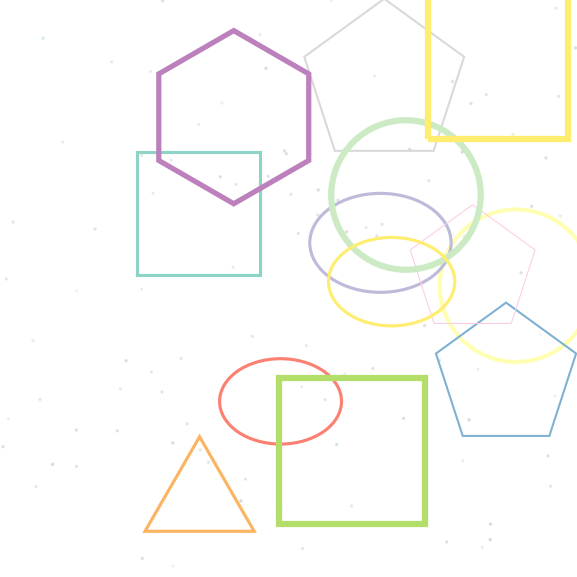[{"shape": "square", "thickness": 1.5, "radius": 0.53, "center": [0.343, 0.63]}, {"shape": "circle", "thickness": 2, "radius": 0.66, "center": [0.894, 0.504]}, {"shape": "oval", "thickness": 1.5, "radius": 0.61, "center": [0.659, 0.579]}, {"shape": "oval", "thickness": 1.5, "radius": 0.53, "center": [0.486, 0.304]}, {"shape": "pentagon", "thickness": 1, "radius": 0.64, "center": [0.876, 0.348]}, {"shape": "triangle", "thickness": 1.5, "radius": 0.55, "center": [0.346, 0.134]}, {"shape": "square", "thickness": 3, "radius": 0.63, "center": [0.609, 0.219]}, {"shape": "pentagon", "thickness": 0.5, "radius": 0.57, "center": [0.818, 0.531]}, {"shape": "pentagon", "thickness": 1, "radius": 0.73, "center": [0.665, 0.856]}, {"shape": "hexagon", "thickness": 2.5, "radius": 0.75, "center": [0.405, 0.796]}, {"shape": "circle", "thickness": 3, "radius": 0.65, "center": [0.703, 0.661]}, {"shape": "oval", "thickness": 1.5, "radius": 0.55, "center": [0.678, 0.511]}, {"shape": "square", "thickness": 3, "radius": 0.61, "center": [0.863, 0.88]}]